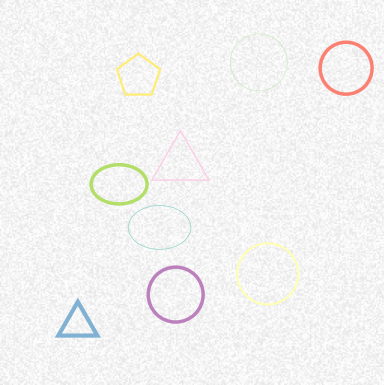[{"shape": "oval", "thickness": 0.5, "radius": 0.41, "center": [0.414, 0.409]}, {"shape": "circle", "thickness": 1.5, "radius": 0.4, "center": [0.695, 0.288]}, {"shape": "circle", "thickness": 2.5, "radius": 0.34, "center": [0.899, 0.823]}, {"shape": "triangle", "thickness": 3, "radius": 0.29, "center": [0.202, 0.158]}, {"shape": "oval", "thickness": 2.5, "radius": 0.36, "center": [0.309, 0.521]}, {"shape": "triangle", "thickness": 1, "radius": 0.43, "center": [0.469, 0.575]}, {"shape": "circle", "thickness": 2.5, "radius": 0.36, "center": [0.456, 0.235]}, {"shape": "circle", "thickness": 0.5, "radius": 0.37, "center": [0.672, 0.838]}, {"shape": "pentagon", "thickness": 1.5, "radius": 0.29, "center": [0.36, 0.802]}]